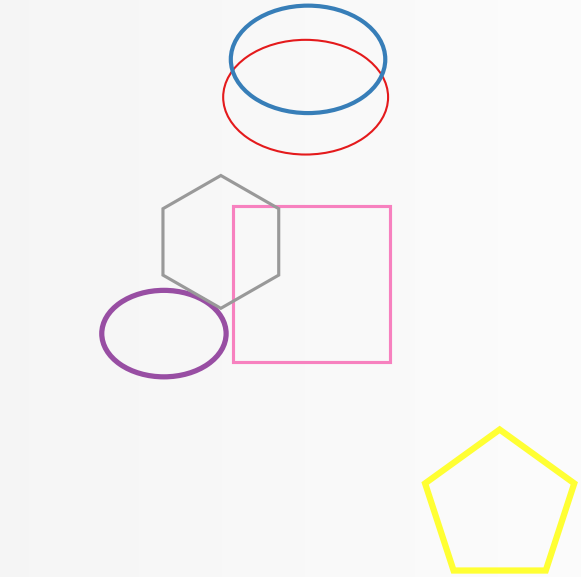[{"shape": "oval", "thickness": 1, "radius": 0.71, "center": [0.526, 0.831]}, {"shape": "oval", "thickness": 2, "radius": 0.66, "center": [0.53, 0.896]}, {"shape": "oval", "thickness": 2.5, "radius": 0.53, "center": [0.282, 0.421]}, {"shape": "pentagon", "thickness": 3, "radius": 0.67, "center": [0.86, 0.12]}, {"shape": "square", "thickness": 1.5, "radius": 0.67, "center": [0.536, 0.507]}, {"shape": "hexagon", "thickness": 1.5, "radius": 0.57, "center": [0.38, 0.58]}]